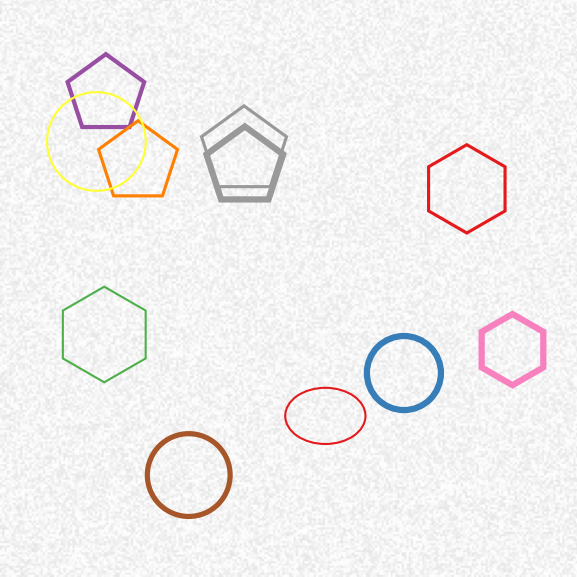[{"shape": "hexagon", "thickness": 1.5, "radius": 0.38, "center": [0.808, 0.672]}, {"shape": "oval", "thickness": 1, "radius": 0.35, "center": [0.563, 0.279]}, {"shape": "circle", "thickness": 3, "radius": 0.32, "center": [0.699, 0.353]}, {"shape": "hexagon", "thickness": 1, "radius": 0.41, "center": [0.181, 0.42]}, {"shape": "pentagon", "thickness": 2, "radius": 0.35, "center": [0.183, 0.836]}, {"shape": "pentagon", "thickness": 1.5, "radius": 0.36, "center": [0.239, 0.718]}, {"shape": "circle", "thickness": 1, "radius": 0.43, "center": [0.167, 0.754]}, {"shape": "circle", "thickness": 2.5, "radius": 0.36, "center": [0.327, 0.177]}, {"shape": "hexagon", "thickness": 3, "radius": 0.31, "center": [0.887, 0.394]}, {"shape": "pentagon", "thickness": 3, "radius": 0.35, "center": [0.424, 0.71]}, {"shape": "pentagon", "thickness": 1.5, "radius": 0.39, "center": [0.423, 0.738]}]